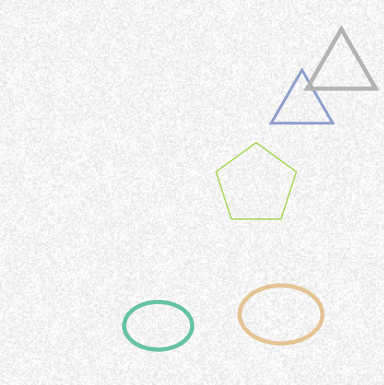[{"shape": "oval", "thickness": 3, "radius": 0.44, "center": [0.411, 0.154]}, {"shape": "triangle", "thickness": 2, "radius": 0.46, "center": [0.784, 0.726]}, {"shape": "pentagon", "thickness": 1, "radius": 0.55, "center": [0.665, 0.52]}, {"shape": "oval", "thickness": 3, "radius": 0.54, "center": [0.73, 0.183]}, {"shape": "triangle", "thickness": 3, "radius": 0.52, "center": [0.887, 0.821]}]